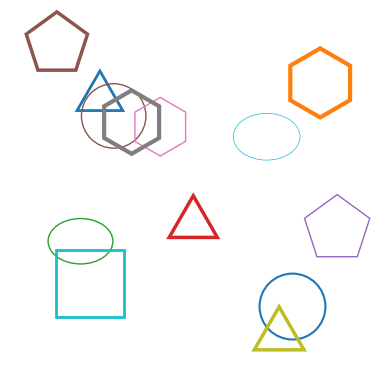[{"shape": "circle", "thickness": 1.5, "radius": 0.43, "center": [0.76, 0.204]}, {"shape": "triangle", "thickness": 2, "radius": 0.34, "center": [0.259, 0.747]}, {"shape": "hexagon", "thickness": 3, "radius": 0.45, "center": [0.832, 0.785]}, {"shape": "oval", "thickness": 1, "radius": 0.42, "center": [0.209, 0.373]}, {"shape": "triangle", "thickness": 2.5, "radius": 0.36, "center": [0.502, 0.419]}, {"shape": "pentagon", "thickness": 1, "radius": 0.45, "center": [0.876, 0.405]}, {"shape": "circle", "thickness": 1, "radius": 0.42, "center": [0.295, 0.699]}, {"shape": "pentagon", "thickness": 2.5, "radius": 0.42, "center": [0.148, 0.885]}, {"shape": "hexagon", "thickness": 1, "radius": 0.38, "center": [0.416, 0.671]}, {"shape": "hexagon", "thickness": 3, "radius": 0.41, "center": [0.342, 0.683]}, {"shape": "triangle", "thickness": 2.5, "radius": 0.37, "center": [0.725, 0.129]}, {"shape": "square", "thickness": 2, "radius": 0.44, "center": [0.234, 0.264]}, {"shape": "oval", "thickness": 0.5, "radius": 0.43, "center": [0.693, 0.645]}]